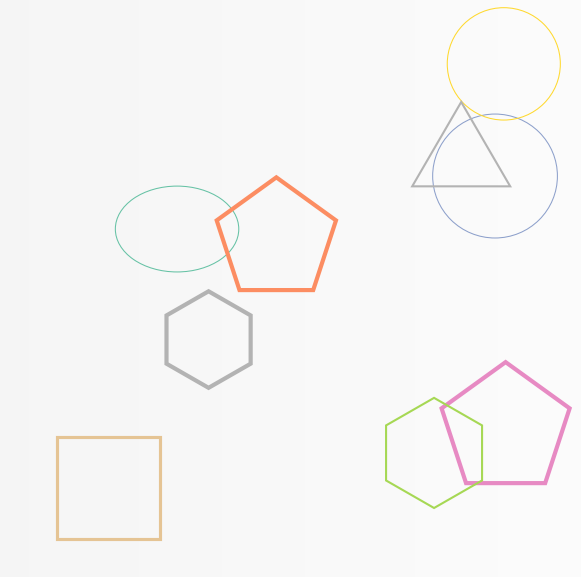[{"shape": "oval", "thickness": 0.5, "radius": 0.53, "center": [0.305, 0.603]}, {"shape": "pentagon", "thickness": 2, "radius": 0.54, "center": [0.475, 0.584]}, {"shape": "circle", "thickness": 0.5, "radius": 0.54, "center": [0.852, 0.694]}, {"shape": "pentagon", "thickness": 2, "radius": 0.58, "center": [0.87, 0.256]}, {"shape": "hexagon", "thickness": 1, "radius": 0.48, "center": [0.747, 0.215]}, {"shape": "circle", "thickness": 0.5, "radius": 0.49, "center": [0.867, 0.889]}, {"shape": "square", "thickness": 1.5, "radius": 0.44, "center": [0.187, 0.155]}, {"shape": "triangle", "thickness": 1, "radius": 0.49, "center": [0.793, 0.725]}, {"shape": "hexagon", "thickness": 2, "radius": 0.42, "center": [0.359, 0.411]}]